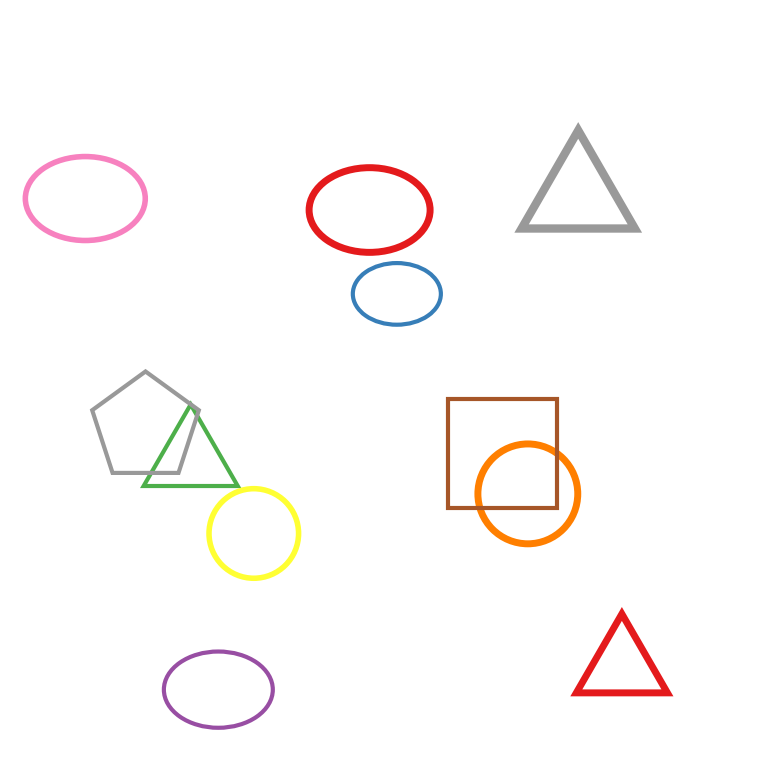[{"shape": "oval", "thickness": 2.5, "radius": 0.39, "center": [0.48, 0.727]}, {"shape": "triangle", "thickness": 2.5, "radius": 0.34, "center": [0.808, 0.134]}, {"shape": "oval", "thickness": 1.5, "radius": 0.29, "center": [0.515, 0.618]}, {"shape": "triangle", "thickness": 1.5, "radius": 0.35, "center": [0.248, 0.404]}, {"shape": "oval", "thickness": 1.5, "radius": 0.35, "center": [0.284, 0.104]}, {"shape": "circle", "thickness": 2.5, "radius": 0.32, "center": [0.685, 0.359]}, {"shape": "circle", "thickness": 2, "radius": 0.29, "center": [0.33, 0.307]}, {"shape": "square", "thickness": 1.5, "radius": 0.35, "center": [0.653, 0.411]}, {"shape": "oval", "thickness": 2, "radius": 0.39, "center": [0.111, 0.742]}, {"shape": "pentagon", "thickness": 1.5, "radius": 0.36, "center": [0.189, 0.445]}, {"shape": "triangle", "thickness": 3, "radius": 0.42, "center": [0.751, 0.746]}]